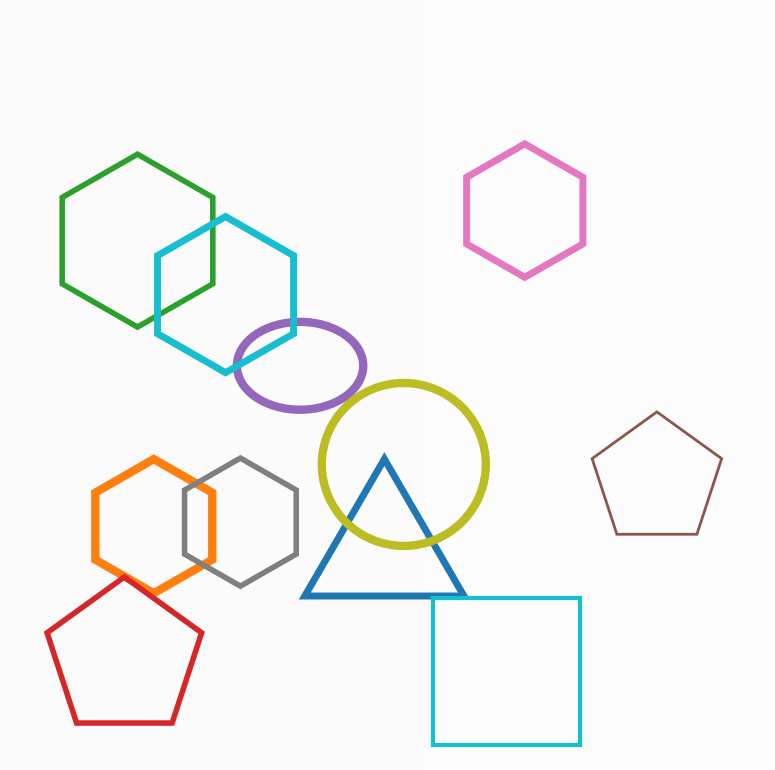[{"shape": "triangle", "thickness": 2.5, "radius": 0.59, "center": [0.496, 0.285]}, {"shape": "hexagon", "thickness": 3, "radius": 0.44, "center": [0.198, 0.317]}, {"shape": "hexagon", "thickness": 2, "radius": 0.56, "center": [0.177, 0.687]}, {"shape": "pentagon", "thickness": 2, "radius": 0.52, "center": [0.16, 0.146]}, {"shape": "oval", "thickness": 3, "radius": 0.41, "center": [0.387, 0.525]}, {"shape": "pentagon", "thickness": 1, "radius": 0.44, "center": [0.848, 0.377]}, {"shape": "hexagon", "thickness": 2.5, "radius": 0.43, "center": [0.677, 0.727]}, {"shape": "hexagon", "thickness": 2, "radius": 0.42, "center": [0.31, 0.322]}, {"shape": "circle", "thickness": 3, "radius": 0.53, "center": [0.521, 0.397]}, {"shape": "hexagon", "thickness": 2.5, "radius": 0.51, "center": [0.291, 0.617]}, {"shape": "square", "thickness": 1.5, "radius": 0.48, "center": [0.653, 0.128]}]